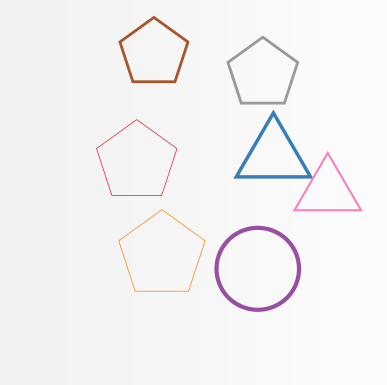[{"shape": "pentagon", "thickness": 0.5, "radius": 0.55, "center": [0.353, 0.58]}, {"shape": "triangle", "thickness": 2.5, "radius": 0.55, "center": [0.706, 0.596]}, {"shape": "circle", "thickness": 3, "radius": 0.53, "center": [0.665, 0.302]}, {"shape": "pentagon", "thickness": 0.5, "radius": 0.59, "center": [0.418, 0.338]}, {"shape": "pentagon", "thickness": 2, "radius": 0.46, "center": [0.397, 0.862]}, {"shape": "triangle", "thickness": 1.5, "radius": 0.5, "center": [0.846, 0.504]}, {"shape": "pentagon", "thickness": 2, "radius": 0.47, "center": [0.678, 0.809]}]